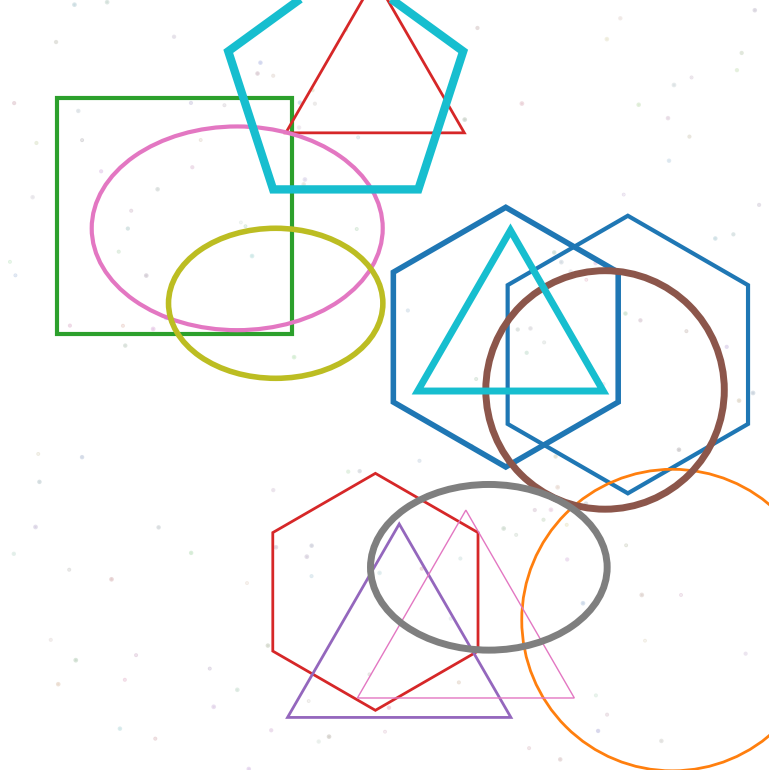[{"shape": "hexagon", "thickness": 1.5, "radius": 0.9, "center": [0.815, 0.54]}, {"shape": "hexagon", "thickness": 2, "radius": 0.84, "center": [0.657, 0.562]}, {"shape": "circle", "thickness": 1, "radius": 0.98, "center": [0.873, 0.195]}, {"shape": "square", "thickness": 1.5, "radius": 0.76, "center": [0.227, 0.719]}, {"shape": "triangle", "thickness": 1, "radius": 0.67, "center": [0.487, 0.894]}, {"shape": "hexagon", "thickness": 1, "radius": 0.77, "center": [0.488, 0.231]}, {"shape": "triangle", "thickness": 1, "radius": 0.84, "center": [0.518, 0.152]}, {"shape": "circle", "thickness": 2.5, "radius": 0.77, "center": [0.786, 0.494]}, {"shape": "oval", "thickness": 1.5, "radius": 0.94, "center": [0.308, 0.703]}, {"shape": "triangle", "thickness": 0.5, "radius": 0.81, "center": [0.605, 0.175]}, {"shape": "oval", "thickness": 2.5, "radius": 0.77, "center": [0.635, 0.263]}, {"shape": "oval", "thickness": 2, "radius": 0.7, "center": [0.358, 0.606]}, {"shape": "pentagon", "thickness": 3, "radius": 0.8, "center": [0.449, 0.884]}, {"shape": "triangle", "thickness": 2.5, "radius": 0.7, "center": [0.663, 0.562]}]